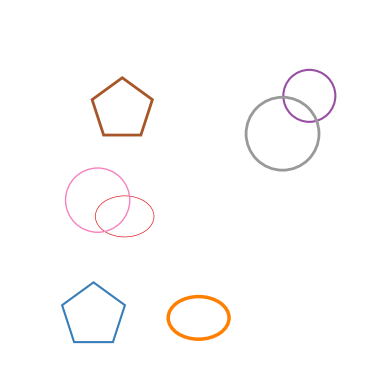[{"shape": "oval", "thickness": 0.5, "radius": 0.38, "center": [0.324, 0.438]}, {"shape": "pentagon", "thickness": 1.5, "radius": 0.43, "center": [0.243, 0.181]}, {"shape": "circle", "thickness": 1.5, "radius": 0.34, "center": [0.803, 0.751]}, {"shape": "oval", "thickness": 2.5, "radius": 0.4, "center": [0.516, 0.174]}, {"shape": "pentagon", "thickness": 2, "radius": 0.41, "center": [0.318, 0.716]}, {"shape": "circle", "thickness": 1, "radius": 0.42, "center": [0.254, 0.48]}, {"shape": "circle", "thickness": 2, "radius": 0.47, "center": [0.734, 0.653]}]